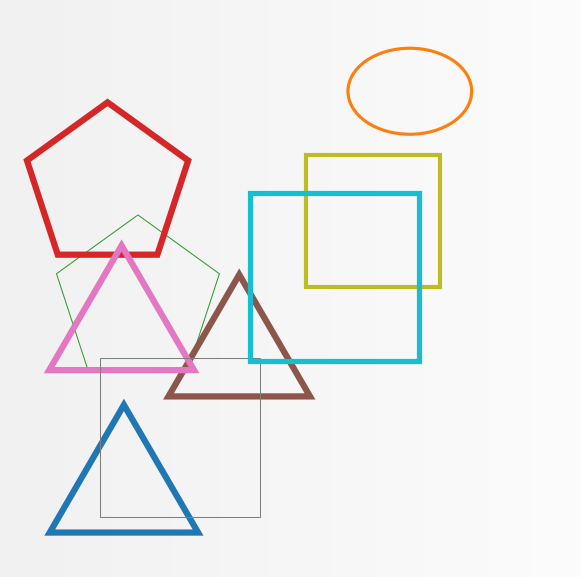[{"shape": "triangle", "thickness": 3, "radius": 0.74, "center": [0.213, 0.151]}, {"shape": "oval", "thickness": 1.5, "radius": 0.53, "center": [0.705, 0.841]}, {"shape": "pentagon", "thickness": 0.5, "radius": 0.74, "center": [0.237, 0.48]}, {"shape": "pentagon", "thickness": 3, "radius": 0.73, "center": [0.185, 0.676]}, {"shape": "triangle", "thickness": 3, "radius": 0.7, "center": [0.412, 0.383]}, {"shape": "triangle", "thickness": 3, "radius": 0.72, "center": [0.209, 0.43]}, {"shape": "square", "thickness": 0.5, "radius": 0.69, "center": [0.31, 0.242]}, {"shape": "square", "thickness": 2, "radius": 0.58, "center": [0.642, 0.616]}, {"shape": "square", "thickness": 2.5, "radius": 0.73, "center": [0.576, 0.52]}]